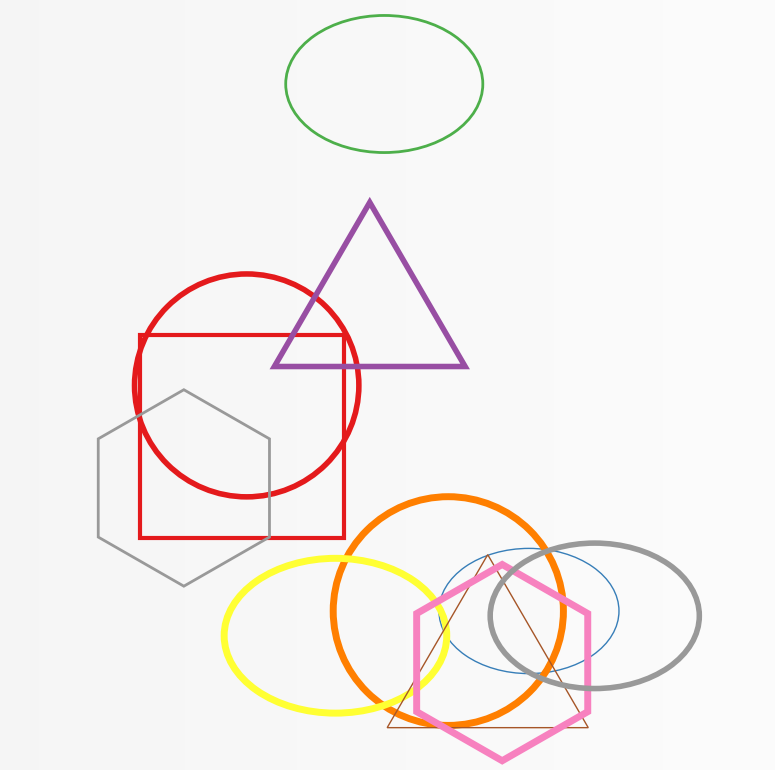[{"shape": "circle", "thickness": 2, "radius": 0.72, "center": [0.318, 0.499]}, {"shape": "square", "thickness": 1.5, "radius": 0.66, "center": [0.312, 0.433]}, {"shape": "oval", "thickness": 0.5, "radius": 0.58, "center": [0.683, 0.207]}, {"shape": "oval", "thickness": 1, "radius": 0.64, "center": [0.496, 0.891]}, {"shape": "triangle", "thickness": 2, "radius": 0.71, "center": [0.477, 0.595]}, {"shape": "circle", "thickness": 2.5, "radius": 0.74, "center": [0.578, 0.206]}, {"shape": "oval", "thickness": 2.5, "radius": 0.72, "center": [0.433, 0.174]}, {"shape": "triangle", "thickness": 0.5, "radius": 0.75, "center": [0.629, 0.13]}, {"shape": "hexagon", "thickness": 2.5, "radius": 0.64, "center": [0.648, 0.139]}, {"shape": "hexagon", "thickness": 1, "radius": 0.64, "center": [0.237, 0.366]}, {"shape": "oval", "thickness": 2, "radius": 0.67, "center": [0.767, 0.2]}]